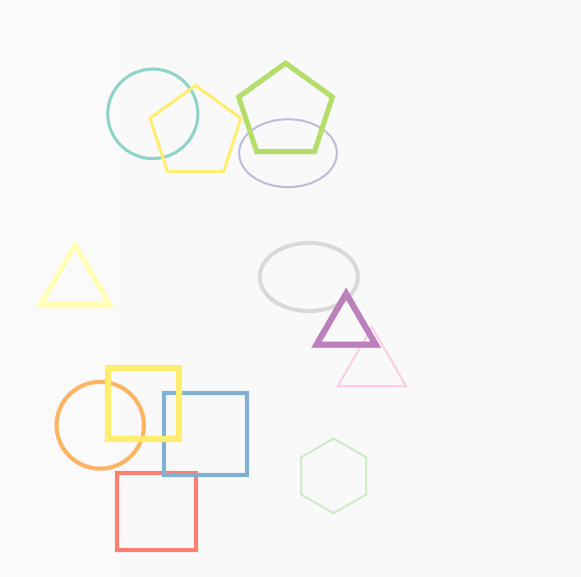[{"shape": "circle", "thickness": 1.5, "radius": 0.39, "center": [0.263, 0.802]}, {"shape": "triangle", "thickness": 2.5, "radius": 0.34, "center": [0.129, 0.506]}, {"shape": "oval", "thickness": 1, "radius": 0.42, "center": [0.495, 0.734]}, {"shape": "square", "thickness": 2, "radius": 0.34, "center": [0.269, 0.113]}, {"shape": "square", "thickness": 2, "radius": 0.36, "center": [0.353, 0.247]}, {"shape": "circle", "thickness": 2, "radius": 0.38, "center": [0.172, 0.263]}, {"shape": "pentagon", "thickness": 2.5, "radius": 0.42, "center": [0.491, 0.805]}, {"shape": "triangle", "thickness": 1, "radius": 0.34, "center": [0.64, 0.365]}, {"shape": "oval", "thickness": 2, "radius": 0.42, "center": [0.531, 0.519]}, {"shape": "triangle", "thickness": 3, "radius": 0.29, "center": [0.596, 0.432]}, {"shape": "hexagon", "thickness": 1, "radius": 0.32, "center": [0.574, 0.175]}, {"shape": "pentagon", "thickness": 1.5, "radius": 0.41, "center": [0.336, 0.769]}, {"shape": "square", "thickness": 3, "radius": 0.31, "center": [0.247, 0.301]}]